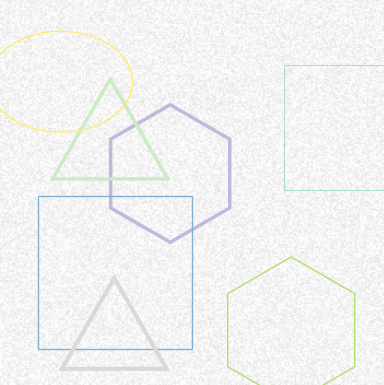[{"shape": "square", "thickness": 0.5, "radius": 0.81, "center": [0.899, 0.668]}, {"shape": "hexagon", "thickness": 2.5, "radius": 0.89, "center": [0.442, 0.549]}, {"shape": "square", "thickness": 1, "radius": 1.0, "center": [0.298, 0.293]}, {"shape": "hexagon", "thickness": 1, "radius": 0.95, "center": [0.756, 0.142]}, {"shape": "triangle", "thickness": 3, "radius": 0.79, "center": [0.297, 0.121]}, {"shape": "triangle", "thickness": 2.5, "radius": 0.86, "center": [0.286, 0.622]}, {"shape": "oval", "thickness": 1, "radius": 0.94, "center": [0.157, 0.788]}]